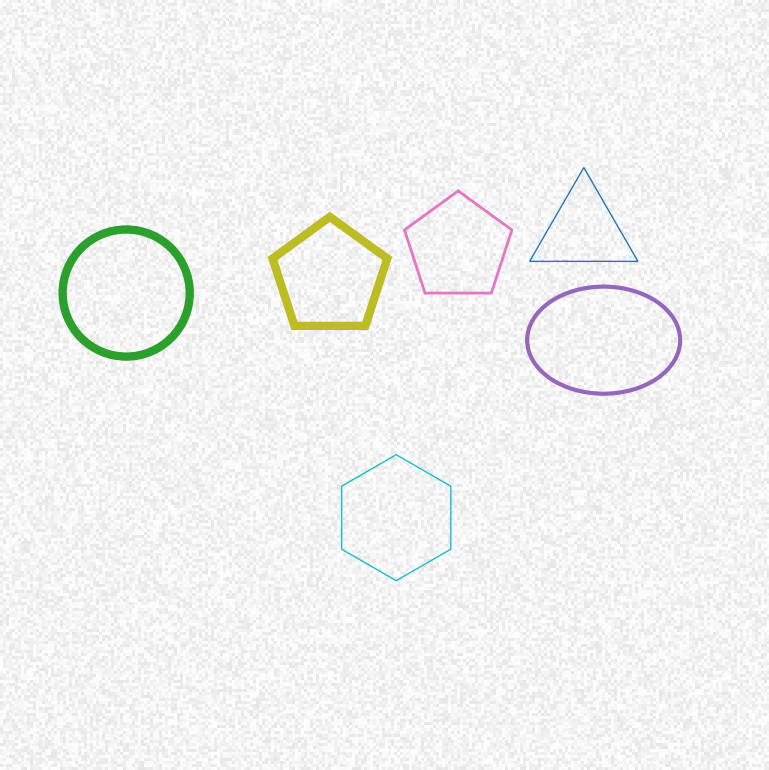[{"shape": "triangle", "thickness": 0.5, "radius": 0.41, "center": [0.758, 0.701]}, {"shape": "circle", "thickness": 3, "radius": 0.41, "center": [0.164, 0.619]}, {"shape": "oval", "thickness": 1.5, "radius": 0.5, "center": [0.784, 0.558]}, {"shape": "pentagon", "thickness": 1, "radius": 0.37, "center": [0.595, 0.679]}, {"shape": "pentagon", "thickness": 3, "radius": 0.39, "center": [0.428, 0.64]}, {"shape": "hexagon", "thickness": 0.5, "radius": 0.41, "center": [0.515, 0.328]}]